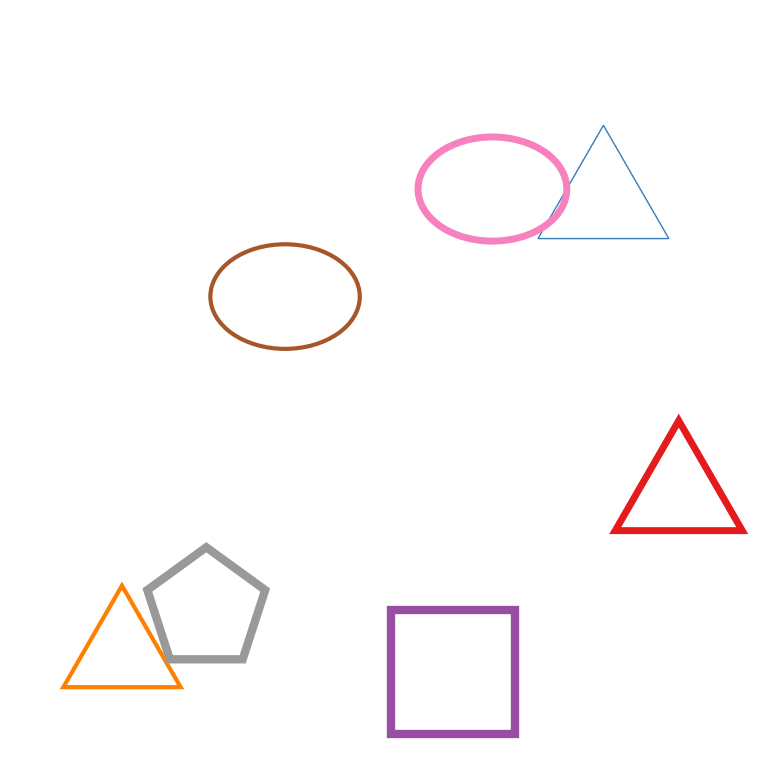[{"shape": "triangle", "thickness": 2.5, "radius": 0.48, "center": [0.881, 0.358]}, {"shape": "triangle", "thickness": 0.5, "radius": 0.49, "center": [0.784, 0.739]}, {"shape": "square", "thickness": 3, "radius": 0.4, "center": [0.588, 0.127]}, {"shape": "triangle", "thickness": 1.5, "radius": 0.44, "center": [0.158, 0.152]}, {"shape": "oval", "thickness": 1.5, "radius": 0.49, "center": [0.37, 0.615]}, {"shape": "oval", "thickness": 2.5, "radius": 0.48, "center": [0.639, 0.755]}, {"shape": "pentagon", "thickness": 3, "radius": 0.4, "center": [0.268, 0.209]}]